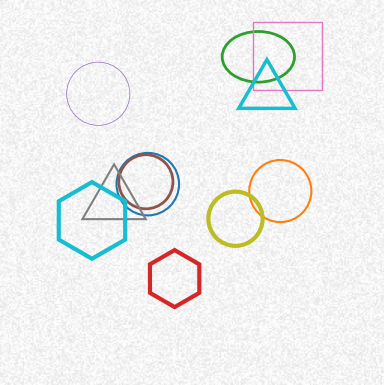[{"shape": "circle", "thickness": 1.5, "radius": 0.41, "center": [0.384, 0.522]}, {"shape": "circle", "thickness": 1.5, "radius": 0.4, "center": [0.728, 0.504]}, {"shape": "oval", "thickness": 2, "radius": 0.47, "center": [0.671, 0.852]}, {"shape": "hexagon", "thickness": 3, "radius": 0.37, "center": [0.454, 0.276]}, {"shape": "circle", "thickness": 0.5, "radius": 0.41, "center": [0.255, 0.756]}, {"shape": "circle", "thickness": 2, "radius": 0.35, "center": [0.379, 0.528]}, {"shape": "square", "thickness": 1, "radius": 0.44, "center": [0.747, 0.855]}, {"shape": "triangle", "thickness": 1.5, "radius": 0.47, "center": [0.296, 0.478]}, {"shape": "circle", "thickness": 3, "radius": 0.35, "center": [0.612, 0.432]}, {"shape": "hexagon", "thickness": 3, "radius": 0.5, "center": [0.239, 0.427]}, {"shape": "triangle", "thickness": 2.5, "radius": 0.42, "center": [0.693, 0.761]}]